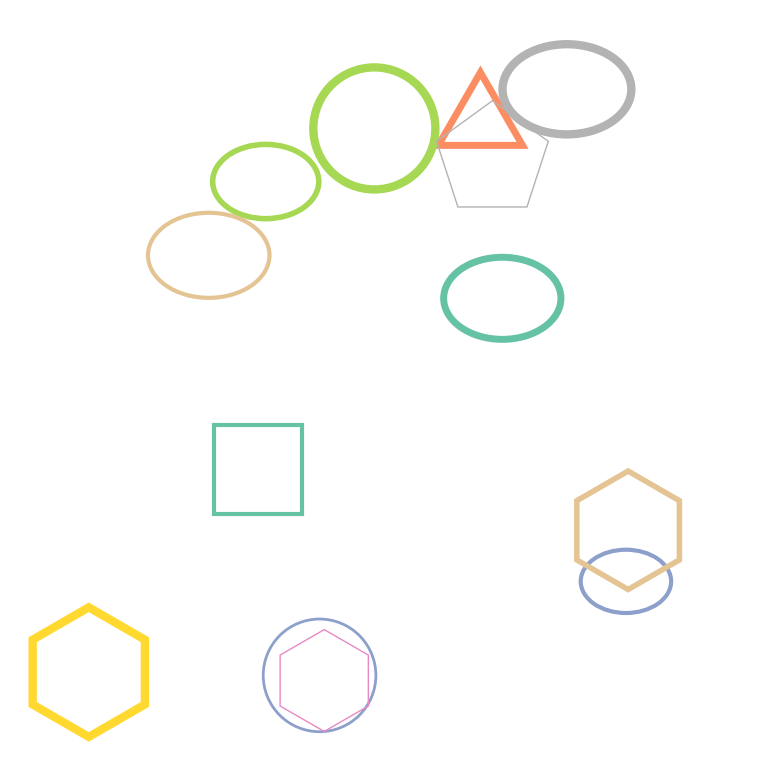[{"shape": "oval", "thickness": 2.5, "radius": 0.38, "center": [0.652, 0.613]}, {"shape": "square", "thickness": 1.5, "radius": 0.29, "center": [0.335, 0.39]}, {"shape": "triangle", "thickness": 2.5, "radius": 0.32, "center": [0.624, 0.843]}, {"shape": "circle", "thickness": 1, "radius": 0.37, "center": [0.415, 0.123]}, {"shape": "oval", "thickness": 1.5, "radius": 0.29, "center": [0.813, 0.245]}, {"shape": "hexagon", "thickness": 0.5, "radius": 0.33, "center": [0.421, 0.116]}, {"shape": "oval", "thickness": 2, "radius": 0.34, "center": [0.345, 0.764]}, {"shape": "circle", "thickness": 3, "radius": 0.4, "center": [0.486, 0.833]}, {"shape": "hexagon", "thickness": 3, "radius": 0.42, "center": [0.115, 0.127]}, {"shape": "hexagon", "thickness": 2, "radius": 0.38, "center": [0.816, 0.311]}, {"shape": "oval", "thickness": 1.5, "radius": 0.39, "center": [0.271, 0.668]}, {"shape": "pentagon", "thickness": 0.5, "radius": 0.38, "center": [0.64, 0.793]}, {"shape": "oval", "thickness": 3, "radius": 0.42, "center": [0.736, 0.884]}]